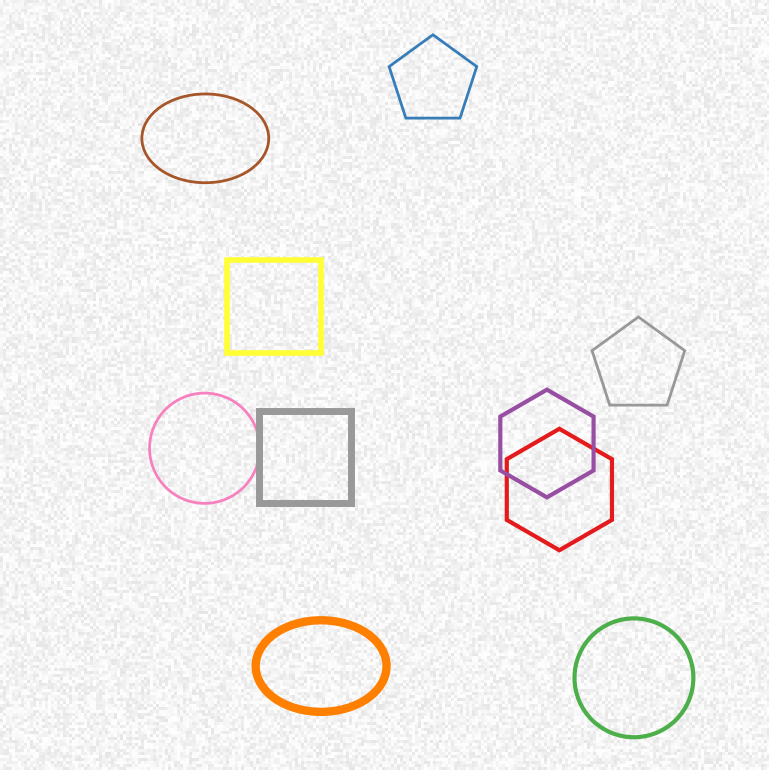[{"shape": "hexagon", "thickness": 1.5, "radius": 0.39, "center": [0.726, 0.364]}, {"shape": "pentagon", "thickness": 1, "radius": 0.3, "center": [0.562, 0.895]}, {"shape": "circle", "thickness": 1.5, "radius": 0.39, "center": [0.823, 0.12]}, {"shape": "hexagon", "thickness": 1.5, "radius": 0.35, "center": [0.71, 0.424]}, {"shape": "oval", "thickness": 3, "radius": 0.42, "center": [0.417, 0.135]}, {"shape": "square", "thickness": 2, "radius": 0.3, "center": [0.356, 0.602]}, {"shape": "oval", "thickness": 1, "radius": 0.41, "center": [0.267, 0.82]}, {"shape": "circle", "thickness": 1, "radius": 0.36, "center": [0.266, 0.418]}, {"shape": "pentagon", "thickness": 1, "radius": 0.32, "center": [0.829, 0.525]}, {"shape": "square", "thickness": 2.5, "radius": 0.3, "center": [0.396, 0.406]}]